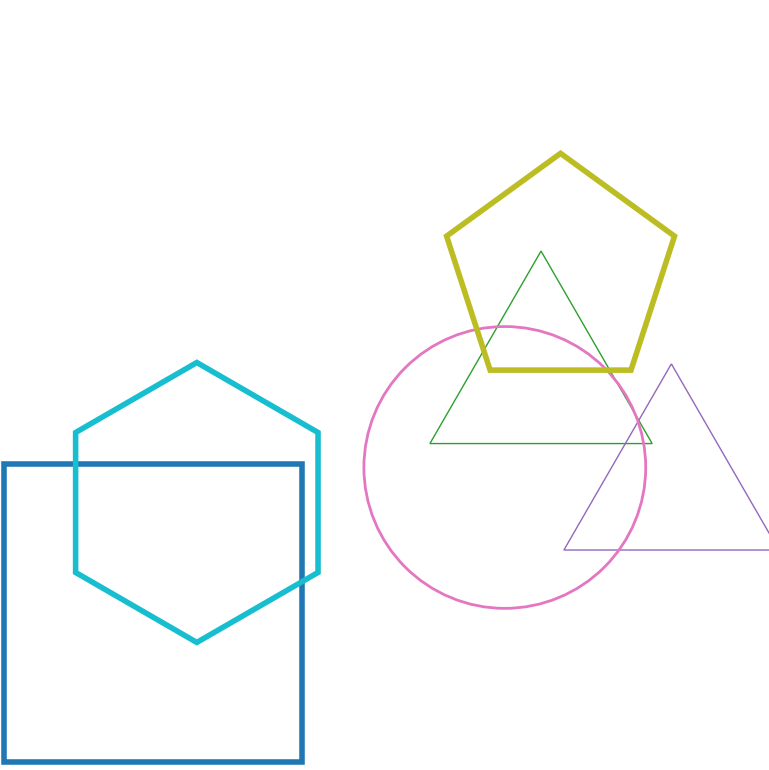[{"shape": "square", "thickness": 2, "radius": 0.97, "center": [0.199, 0.204]}, {"shape": "triangle", "thickness": 0.5, "radius": 0.83, "center": [0.703, 0.507]}, {"shape": "triangle", "thickness": 0.5, "radius": 0.81, "center": [0.872, 0.366]}, {"shape": "circle", "thickness": 1, "radius": 0.91, "center": [0.656, 0.393]}, {"shape": "pentagon", "thickness": 2, "radius": 0.78, "center": [0.728, 0.645]}, {"shape": "hexagon", "thickness": 2, "radius": 0.91, "center": [0.256, 0.347]}]